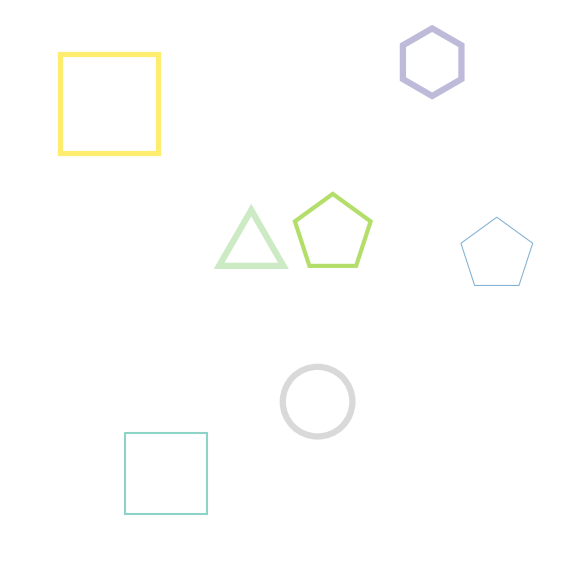[{"shape": "square", "thickness": 1, "radius": 0.35, "center": [0.288, 0.179]}, {"shape": "hexagon", "thickness": 3, "radius": 0.29, "center": [0.748, 0.891]}, {"shape": "pentagon", "thickness": 0.5, "radius": 0.33, "center": [0.86, 0.558]}, {"shape": "pentagon", "thickness": 2, "radius": 0.34, "center": [0.576, 0.594]}, {"shape": "circle", "thickness": 3, "radius": 0.3, "center": [0.55, 0.304]}, {"shape": "triangle", "thickness": 3, "radius": 0.32, "center": [0.435, 0.571]}, {"shape": "square", "thickness": 2.5, "radius": 0.42, "center": [0.189, 0.82]}]